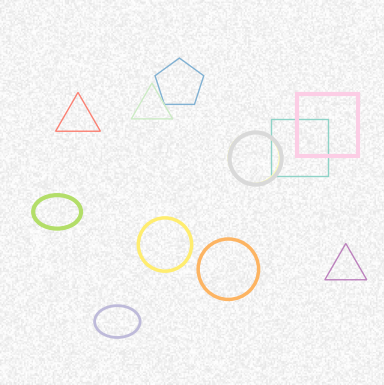[{"shape": "square", "thickness": 1, "radius": 0.37, "center": [0.778, 0.617]}, {"shape": "circle", "thickness": 1, "radius": 0.33, "center": [0.659, 0.59]}, {"shape": "oval", "thickness": 2, "radius": 0.3, "center": [0.305, 0.165]}, {"shape": "triangle", "thickness": 1, "radius": 0.34, "center": [0.203, 0.693]}, {"shape": "pentagon", "thickness": 1, "radius": 0.33, "center": [0.466, 0.783]}, {"shape": "circle", "thickness": 2.5, "radius": 0.39, "center": [0.593, 0.301]}, {"shape": "oval", "thickness": 3, "radius": 0.31, "center": [0.148, 0.45]}, {"shape": "square", "thickness": 3, "radius": 0.4, "center": [0.851, 0.676]}, {"shape": "circle", "thickness": 3, "radius": 0.34, "center": [0.664, 0.588]}, {"shape": "triangle", "thickness": 1, "radius": 0.31, "center": [0.898, 0.305]}, {"shape": "triangle", "thickness": 1, "radius": 0.31, "center": [0.395, 0.722]}, {"shape": "circle", "thickness": 2.5, "radius": 0.35, "center": [0.428, 0.365]}]